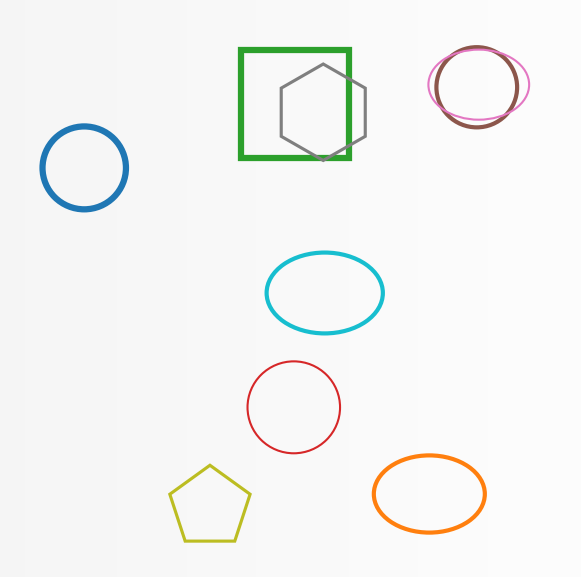[{"shape": "circle", "thickness": 3, "radius": 0.36, "center": [0.145, 0.708]}, {"shape": "oval", "thickness": 2, "radius": 0.48, "center": [0.739, 0.144]}, {"shape": "square", "thickness": 3, "radius": 0.47, "center": [0.507, 0.819]}, {"shape": "circle", "thickness": 1, "radius": 0.4, "center": [0.505, 0.294]}, {"shape": "circle", "thickness": 2, "radius": 0.35, "center": [0.82, 0.848]}, {"shape": "oval", "thickness": 1, "radius": 0.43, "center": [0.824, 0.853]}, {"shape": "hexagon", "thickness": 1.5, "radius": 0.42, "center": [0.556, 0.805]}, {"shape": "pentagon", "thickness": 1.5, "radius": 0.36, "center": [0.361, 0.121]}, {"shape": "oval", "thickness": 2, "radius": 0.5, "center": [0.559, 0.492]}]